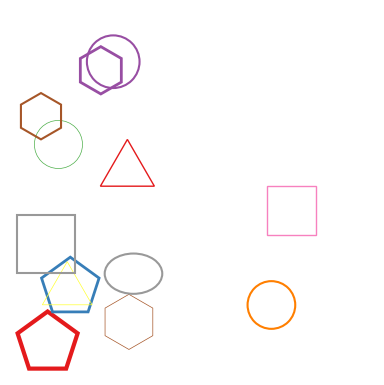[{"shape": "pentagon", "thickness": 3, "radius": 0.41, "center": [0.124, 0.109]}, {"shape": "triangle", "thickness": 1, "radius": 0.4, "center": [0.331, 0.557]}, {"shape": "pentagon", "thickness": 2, "radius": 0.39, "center": [0.183, 0.253]}, {"shape": "circle", "thickness": 0.5, "radius": 0.31, "center": [0.152, 0.625]}, {"shape": "hexagon", "thickness": 2, "radius": 0.31, "center": [0.262, 0.817]}, {"shape": "circle", "thickness": 1.5, "radius": 0.34, "center": [0.294, 0.84]}, {"shape": "circle", "thickness": 1.5, "radius": 0.31, "center": [0.705, 0.208]}, {"shape": "triangle", "thickness": 0.5, "radius": 0.37, "center": [0.175, 0.246]}, {"shape": "hexagon", "thickness": 0.5, "radius": 0.36, "center": [0.335, 0.164]}, {"shape": "hexagon", "thickness": 1.5, "radius": 0.3, "center": [0.106, 0.698]}, {"shape": "square", "thickness": 1, "radius": 0.32, "center": [0.758, 0.453]}, {"shape": "oval", "thickness": 1.5, "radius": 0.37, "center": [0.347, 0.289]}, {"shape": "square", "thickness": 1.5, "radius": 0.38, "center": [0.118, 0.365]}]